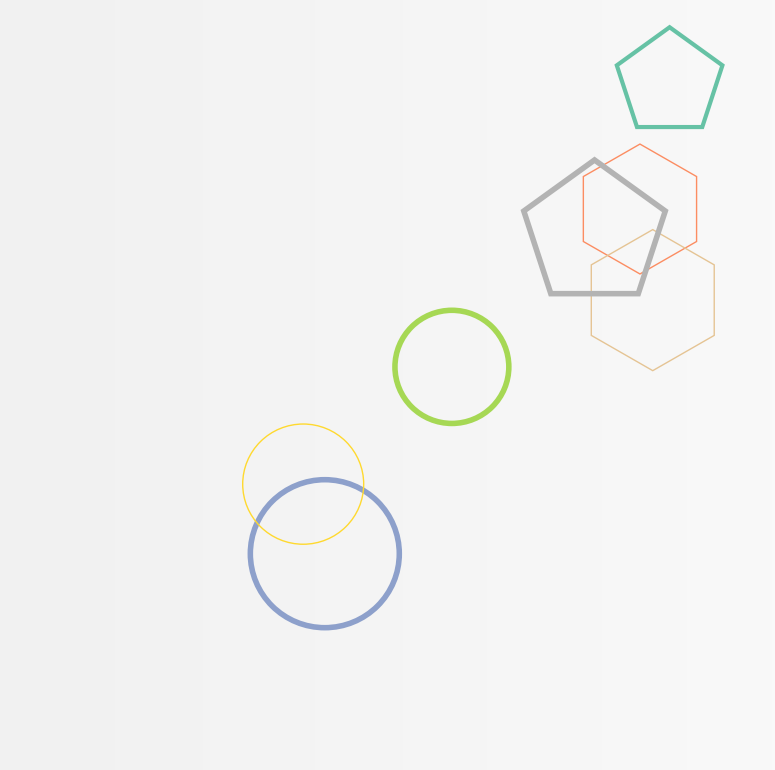[{"shape": "pentagon", "thickness": 1.5, "radius": 0.36, "center": [0.864, 0.893]}, {"shape": "hexagon", "thickness": 0.5, "radius": 0.42, "center": [0.826, 0.729]}, {"shape": "circle", "thickness": 2, "radius": 0.48, "center": [0.419, 0.281]}, {"shape": "circle", "thickness": 2, "radius": 0.37, "center": [0.583, 0.524]}, {"shape": "circle", "thickness": 0.5, "radius": 0.39, "center": [0.391, 0.371]}, {"shape": "hexagon", "thickness": 0.5, "radius": 0.46, "center": [0.842, 0.61]}, {"shape": "pentagon", "thickness": 2, "radius": 0.48, "center": [0.767, 0.696]}]